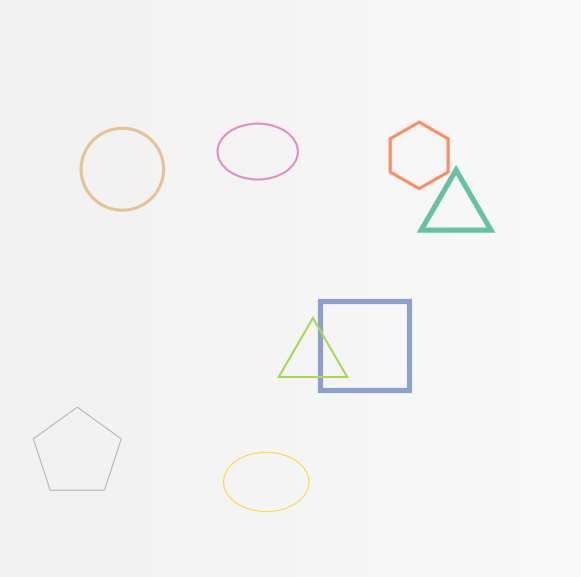[{"shape": "triangle", "thickness": 2.5, "radius": 0.35, "center": [0.785, 0.635]}, {"shape": "hexagon", "thickness": 1.5, "radius": 0.29, "center": [0.721, 0.73]}, {"shape": "square", "thickness": 2.5, "radius": 0.38, "center": [0.627, 0.401]}, {"shape": "oval", "thickness": 1, "radius": 0.35, "center": [0.443, 0.737]}, {"shape": "triangle", "thickness": 1, "radius": 0.34, "center": [0.538, 0.38]}, {"shape": "oval", "thickness": 0.5, "radius": 0.37, "center": [0.458, 0.165]}, {"shape": "circle", "thickness": 1.5, "radius": 0.35, "center": [0.211, 0.706]}, {"shape": "pentagon", "thickness": 0.5, "radius": 0.4, "center": [0.133, 0.215]}]